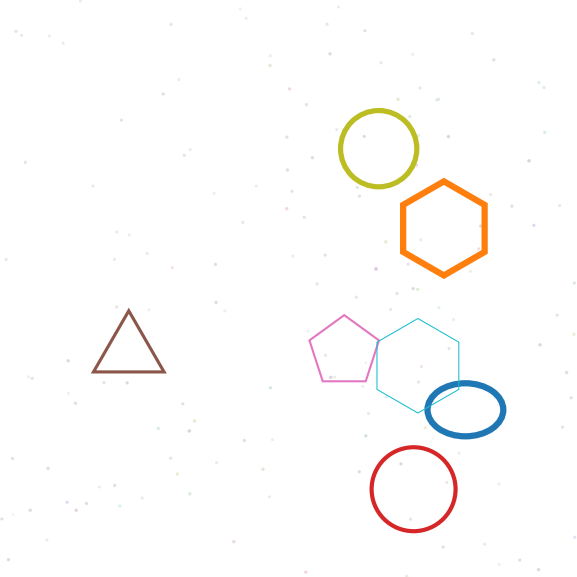[{"shape": "oval", "thickness": 3, "radius": 0.33, "center": [0.806, 0.29]}, {"shape": "hexagon", "thickness": 3, "radius": 0.41, "center": [0.769, 0.604]}, {"shape": "circle", "thickness": 2, "radius": 0.36, "center": [0.716, 0.152]}, {"shape": "triangle", "thickness": 1.5, "radius": 0.35, "center": [0.223, 0.39]}, {"shape": "pentagon", "thickness": 1, "radius": 0.32, "center": [0.596, 0.39]}, {"shape": "circle", "thickness": 2.5, "radius": 0.33, "center": [0.656, 0.742]}, {"shape": "hexagon", "thickness": 0.5, "radius": 0.41, "center": [0.724, 0.366]}]